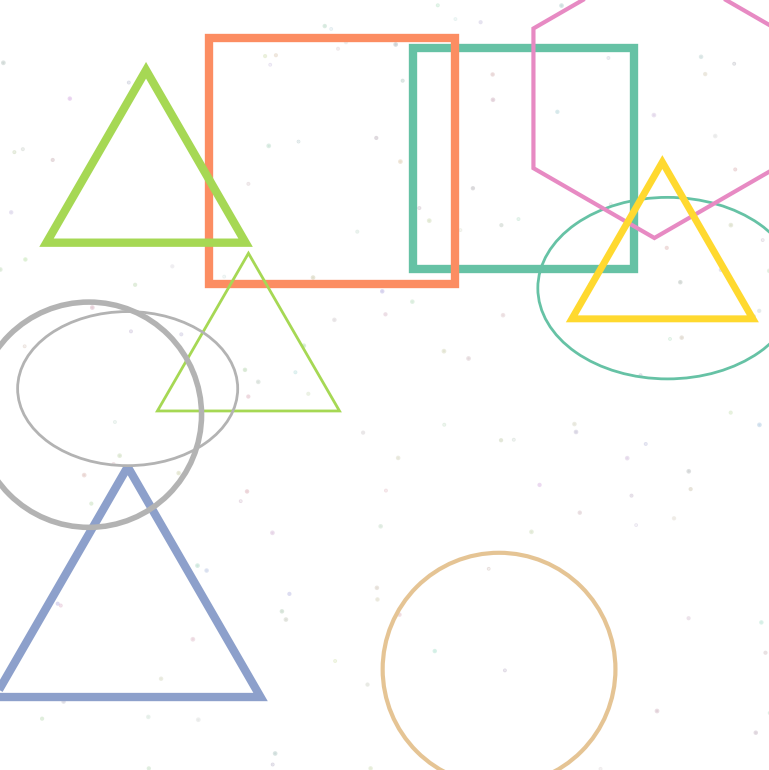[{"shape": "oval", "thickness": 1, "radius": 0.84, "center": [0.867, 0.626]}, {"shape": "square", "thickness": 3, "radius": 0.72, "center": [0.679, 0.795]}, {"shape": "square", "thickness": 3, "radius": 0.8, "center": [0.431, 0.791]}, {"shape": "triangle", "thickness": 3, "radius": 1.0, "center": [0.166, 0.194]}, {"shape": "hexagon", "thickness": 1.5, "radius": 0.91, "center": [0.85, 0.872]}, {"shape": "triangle", "thickness": 3, "radius": 0.75, "center": [0.19, 0.759]}, {"shape": "triangle", "thickness": 1, "radius": 0.68, "center": [0.323, 0.535]}, {"shape": "triangle", "thickness": 2.5, "radius": 0.68, "center": [0.86, 0.654]}, {"shape": "circle", "thickness": 1.5, "radius": 0.76, "center": [0.648, 0.131]}, {"shape": "circle", "thickness": 2, "radius": 0.73, "center": [0.115, 0.461]}, {"shape": "oval", "thickness": 1, "radius": 0.71, "center": [0.166, 0.495]}]